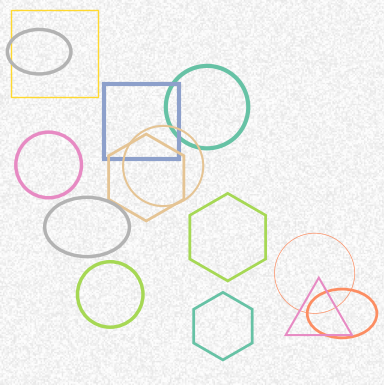[{"shape": "circle", "thickness": 3, "radius": 0.54, "center": [0.538, 0.722]}, {"shape": "hexagon", "thickness": 2, "radius": 0.44, "center": [0.579, 0.153]}, {"shape": "oval", "thickness": 2, "radius": 0.45, "center": [0.888, 0.186]}, {"shape": "circle", "thickness": 0.5, "radius": 0.52, "center": [0.817, 0.29]}, {"shape": "square", "thickness": 3, "radius": 0.49, "center": [0.368, 0.685]}, {"shape": "triangle", "thickness": 1.5, "radius": 0.5, "center": [0.828, 0.179]}, {"shape": "circle", "thickness": 2.5, "radius": 0.43, "center": [0.126, 0.572]}, {"shape": "hexagon", "thickness": 2, "radius": 0.57, "center": [0.592, 0.384]}, {"shape": "circle", "thickness": 2.5, "radius": 0.43, "center": [0.286, 0.235]}, {"shape": "square", "thickness": 1, "radius": 0.57, "center": [0.141, 0.862]}, {"shape": "hexagon", "thickness": 2, "radius": 0.56, "center": [0.38, 0.539]}, {"shape": "circle", "thickness": 1.5, "radius": 0.52, "center": [0.424, 0.569]}, {"shape": "oval", "thickness": 2.5, "radius": 0.41, "center": [0.102, 0.866]}, {"shape": "oval", "thickness": 2.5, "radius": 0.55, "center": [0.226, 0.41]}]